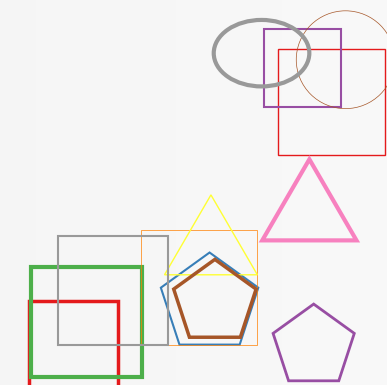[{"shape": "square", "thickness": 2.5, "radius": 0.57, "center": [0.189, 0.103]}, {"shape": "square", "thickness": 1, "radius": 0.69, "center": [0.855, 0.735]}, {"shape": "pentagon", "thickness": 1.5, "radius": 0.66, "center": [0.541, 0.212]}, {"shape": "square", "thickness": 3, "radius": 0.72, "center": [0.223, 0.164]}, {"shape": "pentagon", "thickness": 2, "radius": 0.55, "center": [0.809, 0.1]}, {"shape": "square", "thickness": 1.5, "radius": 0.5, "center": [0.781, 0.823]}, {"shape": "square", "thickness": 0.5, "radius": 0.75, "center": [0.513, 0.253]}, {"shape": "triangle", "thickness": 1, "radius": 0.69, "center": [0.544, 0.355]}, {"shape": "circle", "thickness": 0.5, "radius": 0.64, "center": [0.892, 0.845]}, {"shape": "pentagon", "thickness": 2.5, "radius": 0.56, "center": [0.555, 0.214]}, {"shape": "triangle", "thickness": 3, "radius": 0.7, "center": [0.798, 0.446]}, {"shape": "oval", "thickness": 3, "radius": 0.62, "center": [0.675, 0.862]}, {"shape": "square", "thickness": 1.5, "radius": 0.71, "center": [0.291, 0.245]}]